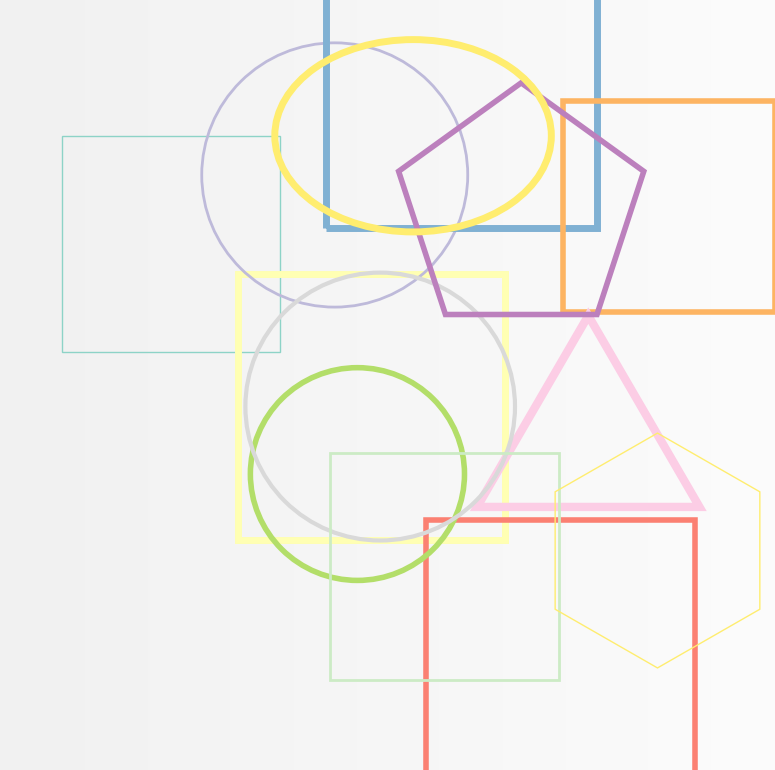[{"shape": "square", "thickness": 0.5, "radius": 0.7, "center": [0.221, 0.683]}, {"shape": "square", "thickness": 2.5, "radius": 0.86, "center": [0.479, 0.472]}, {"shape": "circle", "thickness": 1, "radius": 0.86, "center": [0.432, 0.773]}, {"shape": "square", "thickness": 2, "radius": 0.87, "center": [0.723, 0.151]}, {"shape": "square", "thickness": 2.5, "radius": 0.87, "center": [0.596, 0.879]}, {"shape": "square", "thickness": 2, "radius": 0.69, "center": [0.864, 0.732]}, {"shape": "circle", "thickness": 2, "radius": 0.69, "center": [0.461, 0.384]}, {"shape": "triangle", "thickness": 3, "radius": 0.83, "center": [0.759, 0.424]}, {"shape": "circle", "thickness": 1.5, "radius": 0.87, "center": [0.491, 0.472]}, {"shape": "pentagon", "thickness": 2, "radius": 0.83, "center": [0.673, 0.726]}, {"shape": "square", "thickness": 1, "radius": 0.74, "center": [0.574, 0.264]}, {"shape": "oval", "thickness": 2.5, "radius": 0.89, "center": [0.533, 0.824]}, {"shape": "hexagon", "thickness": 0.5, "radius": 0.76, "center": [0.848, 0.285]}]